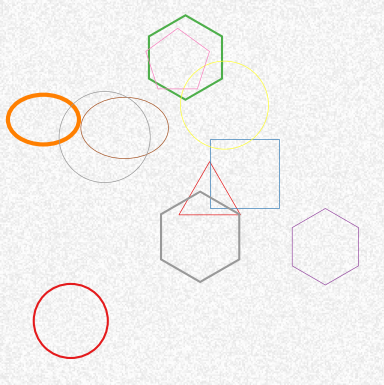[{"shape": "triangle", "thickness": 0.5, "radius": 0.46, "center": [0.545, 0.488]}, {"shape": "circle", "thickness": 1.5, "radius": 0.48, "center": [0.184, 0.166]}, {"shape": "square", "thickness": 0.5, "radius": 0.45, "center": [0.634, 0.549]}, {"shape": "hexagon", "thickness": 1.5, "radius": 0.55, "center": [0.482, 0.851]}, {"shape": "hexagon", "thickness": 0.5, "radius": 0.5, "center": [0.845, 0.359]}, {"shape": "oval", "thickness": 3, "radius": 0.46, "center": [0.113, 0.689]}, {"shape": "circle", "thickness": 0.5, "radius": 0.57, "center": [0.583, 0.727]}, {"shape": "oval", "thickness": 0.5, "radius": 0.57, "center": [0.324, 0.668]}, {"shape": "pentagon", "thickness": 0.5, "radius": 0.43, "center": [0.462, 0.84]}, {"shape": "hexagon", "thickness": 1.5, "radius": 0.59, "center": [0.52, 0.385]}, {"shape": "circle", "thickness": 0.5, "radius": 0.59, "center": [0.272, 0.644]}]